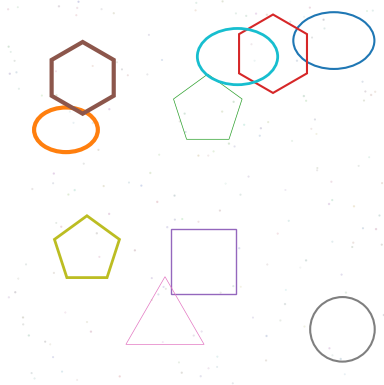[{"shape": "oval", "thickness": 1.5, "radius": 0.53, "center": [0.867, 0.895]}, {"shape": "oval", "thickness": 3, "radius": 0.41, "center": [0.171, 0.663]}, {"shape": "pentagon", "thickness": 0.5, "radius": 0.47, "center": [0.54, 0.714]}, {"shape": "hexagon", "thickness": 1.5, "radius": 0.51, "center": [0.709, 0.86]}, {"shape": "square", "thickness": 1, "radius": 0.42, "center": [0.53, 0.32]}, {"shape": "hexagon", "thickness": 3, "radius": 0.47, "center": [0.215, 0.798]}, {"shape": "triangle", "thickness": 0.5, "radius": 0.59, "center": [0.429, 0.164]}, {"shape": "circle", "thickness": 1.5, "radius": 0.42, "center": [0.889, 0.145]}, {"shape": "pentagon", "thickness": 2, "radius": 0.44, "center": [0.226, 0.351]}, {"shape": "oval", "thickness": 2, "radius": 0.52, "center": [0.617, 0.853]}]